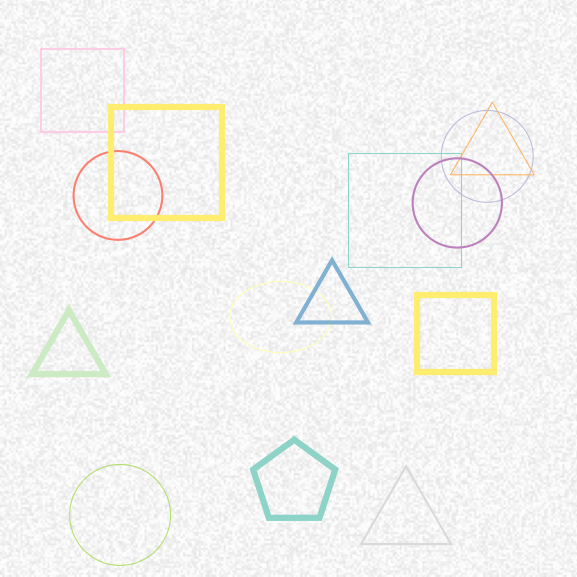[{"shape": "square", "thickness": 0.5, "radius": 0.49, "center": [0.701, 0.636]}, {"shape": "pentagon", "thickness": 3, "radius": 0.37, "center": [0.509, 0.163]}, {"shape": "oval", "thickness": 0.5, "radius": 0.44, "center": [0.486, 0.45]}, {"shape": "circle", "thickness": 0.5, "radius": 0.4, "center": [0.844, 0.728]}, {"shape": "circle", "thickness": 1, "radius": 0.38, "center": [0.204, 0.661]}, {"shape": "triangle", "thickness": 2, "radius": 0.36, "center": [0.575, 0.477]}, {"shape": "triangle", "thickness": 0.5, "radius": 0.42, "center": [0.853, 0.738]}, {"shape": "circle", "thickness": 0.5, "radius": 0.44, "center": [0.208, 0.107]}, {"shape": "square", "thickness": 1, "radius": 0.36, "center": [0.143, 0.843]}, {"shape": "triangle", "thickness": 1, "radius": 0.45, "center": [0.703, 0.102]}, {"shape": "circle", "thickness": 1, "radius": 0.39, "center": [0.792, 0.648]}, {"shape": "triangle", "thickness": 3, "radius": 0.37, "center": [0.119, 0.388]}, {"shape": "square", "thickness": 3, "radius": 0.48, "center": [0.288, 0.718]}, {"shape": "square", "thickness": 3, "radius": 0.34, "center": [0.789, 0.422]}]